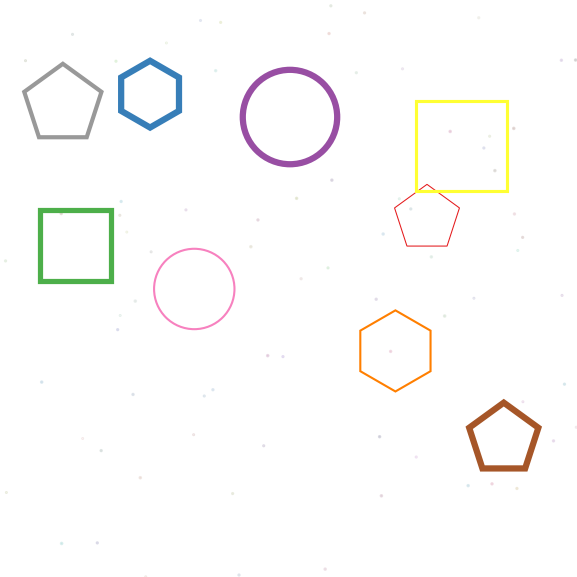[{"shape": "pentagon", "thickness": 0.5, "radius": 0.3, "center": [0.739, 0.621]}, {"shape": "hexagon", "thickness": 3, "radius": 0.29, "center": [0.26, 0.836]}, {"shape": "square", "thickness": 2.5, "radius": 0.31, "center": [0.131, 0.574]}, {"shape": "circle", "thickness": 3, "radius": 0.41, "center": [0.502, 0.796]}, {"shape": "hexagon", "thickness": 1, "radius": 0.35, "center": [0.685, 0.391]}, {"shape": "square", "thickness": 1.5, "radius": 0.39, "center": [0.799, 0.746]}, {"shape": "pentagon", "thickness": 3, "radius": 0.31, "center": [0.872, 0.239]}, {"shape": "circle", "thickness": 1, "radius": 0.35, "center": [0.336, 0.499]}, {"shape": "pentagon", "thickness": 2, "radius": 0.35, "center": [0.109, 0.818]}]